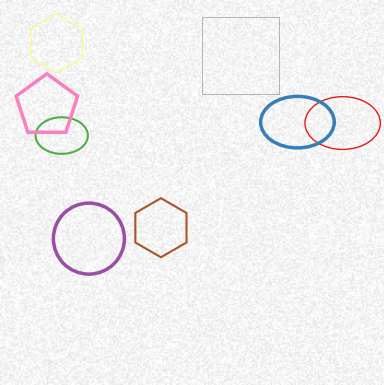[{"shape": "oval", "thickness": 1, "radius": 0.49, "center": [0.89, 0.68]}, {"shape": "oval", "thickness": 2.5, "radius": 0.48, "center": [0.773, 0.683]}, {"shape": "oval", "thickness": 1.5, "radius": 0.34, "center": [0.16, 0.648]}, {"shape": "circle", "thickness": 2.5, "radius": 0.46, "center": [0.231, 0.38]}, {"shape": "hexagon", "thickness": 0.5, "radius": 0.39, "center": [0.147, 0.887]}, {"shape": "hexagon", "thickness": 1.5, "radius": 0.38, "center": [0.418, 0.409]}, {"shape": "pentagon", "thickness": 2.5, "radius": 0.42, "center": [0.122, 0.724]}, {"shape": "square", "thickness": 0.5, "radius": 0.5, "center": [0.624, 0.857]}]